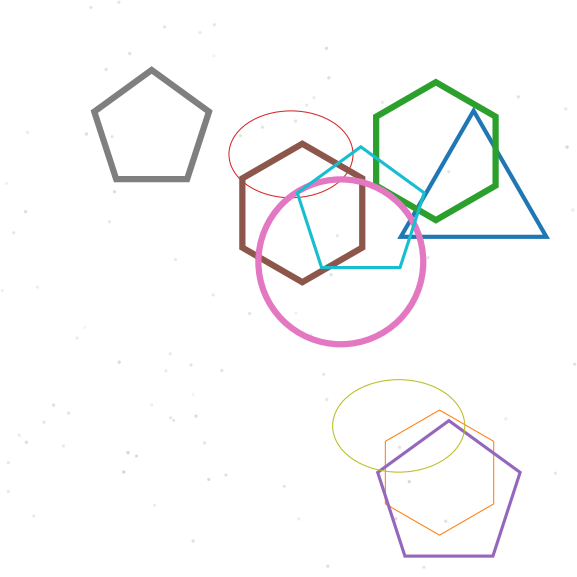[{"shape": "triangle", "thickness": 2, "radius": 0.73, "center": [0.82, 0.662]}, {"shape": "hexagon", "thickness": 0.5, "radius": 0.54, "center": [0.761, 0.181]}, {"shape": "hexagon", "thickness": 3, "radius": 0.6, "center": [0.755, 0.737]}, {"shape": "oval", "thickness": 0.5, "radius": 0.54, "center": [0.504, 0.732]}, {"shape": "pentagon", "thickness": 1.5, "radius": 0.65, "center": [0.777, 0.141]}, {"shape": "hexagon", "thickness": 3, "radius": 0.6, "center": [0.523, 0.63]}, {"shape": "circle", "thickness": 3, "radius": 0.71, "center": [0.59, 0.546]}, {"shape": "pentagon", "thickness": 3, "radius": 0.52, "center": [0.263, 0.773]}, {"shape": "oval", "thickness": 0.5, "radius": 0.57, "center": [0.69, 0.262]}, {"shape": "pentagon", "thickness": 1.5, "radius": 0.58, "center": [0.625, 0.629]}]